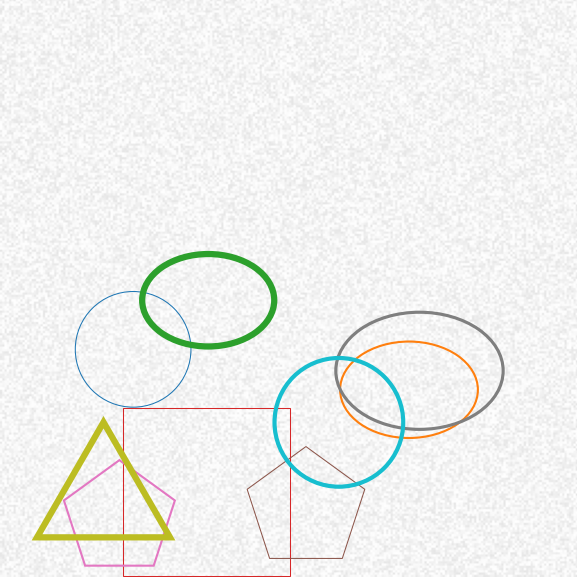[{"shape": "circle", "thickness": 0.5, "radius": 0.5, "center": [0.231, 0.394]}, {"shape": "oval", "thickness": 1, "radius": 0.6, "center": [0.708, 0.324]}, {"shape": "oval", "thickness": 3, "radius": 0.57, "center": [0.361, 0.479]}, {"shape": "square", "thickness": 0.5, "radius": 0.72, "center": [0.357, 0.147]}, {"shape": "pentagon", "thickness": 0.5, "radius": 0.54, "center": [0.53, 0.119]}, {"shape": "pentagon", "thickness": 1, "radius": 0.51, "center": [0.207, 0.101]}, {"shape": "oval", "thickness": 1.5, "radius": 0.72, "center": [0.726, 0.357]}, {"shape": "triangle", "thickness": 3, "radius": 0.66, "center": [0.179, 0.135]}, {"shape": "circle", "thickness": 2, "radius": 0.56, "center": [0.587, 0.268]}]